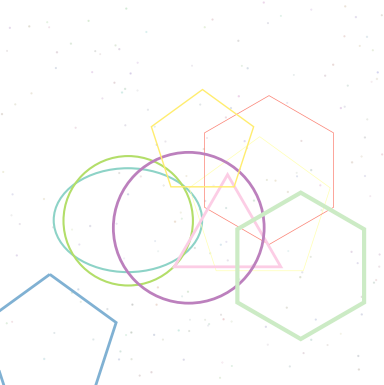[{"shape": "oval", "thickness": 1.5, "radius": 0.96, "center": [0.332, 0.428]}, {"shape": "pentagon", "thickness": 0.5, "radius": 0.96, "center": [0.675, 0.453]}, {"shape": "hexagon", "thickness": 0.5, "radius": 0.97, "center": [0.699, 0.558]}, {"shape": "pentagon", "thickness": 2, "radius": 0.91, "center": [0.129, 0.106]}, {"shape": "circle", "thickness": 1.5, "radius": 0.84, "center": [0.333, 0.427]}, {"shape": "triangle", "thickness": 2, "radius": 0.8, "center": [0.591, 0.387]}, {"shape": "circle", "thickness": 2, "radius": 0.98, "center": [0.49, 0.408]}, {"shape": "hexagon", "thickness": 3, "radius": 0.95, "center": [0.781, 0.31]}, {"shape": "pentagon", "thickness": 1, "radius": 0.7, "center": [0.526, 0.628]}]